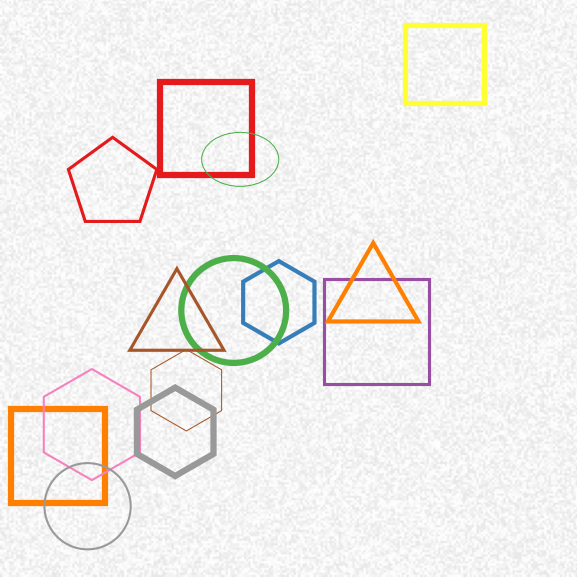[{"shape": "square", "thickness": 3, "radius": 0.4, "center": [0.356, 0.777]}, {"shape": "pentagon", "thickness": 1.5, "radius": 0.4, "center": [0.195, 0.681]}, {"shape": "hexagon", "thickness": 2, "radius": 0.36, "center": [0.483, 0.476]}, {"shape": "circle", "thickness": 3, "radius": 0.45, "center": [0.405, 0.461]}, {"shape": "oval", "thickness": 0.5, "radius": 0.33, "center": [0.416, 0.723]}, {"shape": "square", "thickness": 1.5, "radius": 0.45, "center": [0.652, 0.426]}, {"shape": "square", "thickness": 3, "radius": 0.41, "center": [0.101, 0.209]}, {"shape": "triangle", "thickness": 2, "radius": 0.45, "center": [0.646, 0.488]}, {"shape": "square", "thickness": 2.5, "radius": 0.34, "center": [0.769, 0.888]}, {"shape": "hexagon", "thickness": 0.5, "radius": 0.35, "center": [0.323, 0.323]}, {"shape": "triangle", "thickness": 1.5, "radius": 0.47, "center": [0.306, 0.44]}, {"shape": "hexagon", "thickness": 1, "radius": 0.48, "center": [0.159, 0.264]}, {"shape": "circle", "thickness": 1, "radius": 0.37, "center": [0.152, 0.123]}, {"shape": "hexagon", "thickness": 3, "radius": 0.38, "center": [0.303, 0.251]}]